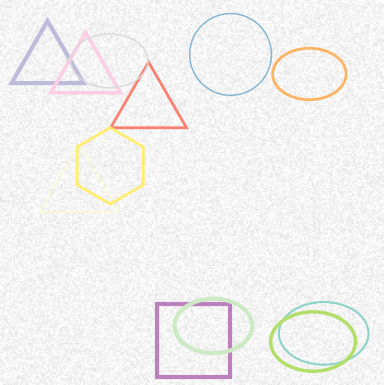[{"shape": "oval", "thickness": 1.5, "radius": 0.58, "center": [0.841, 0.134]}, {"shape": "triangle", "thickness": 0.5, "radius": 0.6, "center": [0.206, 0.509]}, {"shape": "triangle", "thickness": 3, "radius": 0.54, "center": [0.123, 0.838]}, {"shape": "triangle", "thickness": 2, "radius": 0.57, "center": [0.386, 0.725]}, {"shape": "circle", "thickness": 1, "radius": 0.53, "center": [0.599, 0.859]}, {"shape": "oval", "thickness": 2, "radius": 0.48, "center": [0.804, 0.808]}, {"shape": "oval", "thickness": 2.5, "radius": 0.55, "center": [0.813, 0.113]}, {"shape": "triangle", "thickness": 2.5, "radius": 0.52, "center": [0.222, 0.811]}, {"shape": "oval", "thickness": 1, "radius": 0.5, "center": [0.284, 0.842]}, {"shape": "square", "thickness": 3, "radius": 0.47, "center": [0.503, 0.115]}, {"shape": "oval", "thickness": 3, "radius": 0.51, "center": [0.554, 0.153]}, {"shape": "hexagon", "thickness": 2, "radius": 0.5, "center": [0.286, 0.569]}]